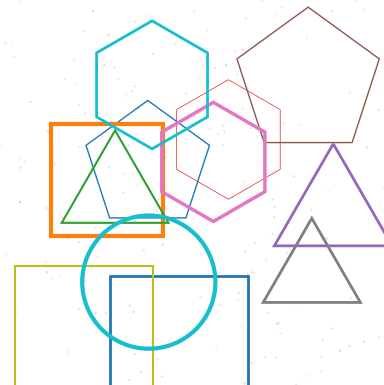[{"shape": "square", "thickness": 2, "radius": 0.89, "center": [0.465, 0.105]}, {"shape": "pentagon", "thickness": 1, "radius": 0.84, "center": [0.384, 0.57]}, {"shape": "square", "thickness": 3, "radius": 0.73, "center": [0.278, 0.533]}, {"shape": "triangle", "thickness": 1.5, "radius": 0.8, "center": [0.299, 0.501]}, {"shape": "hexagon", "thickness": 0.5, "radius": 0.78, "center": [0.593, 0.638]}, {"shape": "triangle", "thickness": 2, "radius": 0.88, "center": [0.866, 0.45]}, {"shape": "pentagon", "thickness": 1, "radius": 0.97, "center": [0.8, 0.787]}, {"shape": "hexagon", "thickness": 2.5, "radius": 0.77, "center": [0.554, 0.579]}, {"shape": "triangle", "thickness": 2, "radius": 0.73, "center": [0.81, 0.287]}, {"shape": "square", "thickness": 1.5, "radius": 0.89, "center": [0.218, 0.129]}, {"shape": "hexagon", "thickness": 2, "radius": 0.83, "center": [0.395, 0.78]}, {"shape": "circle", "thickness": 3, "radius": 0.87, "center": [0.387, 0.267]}]